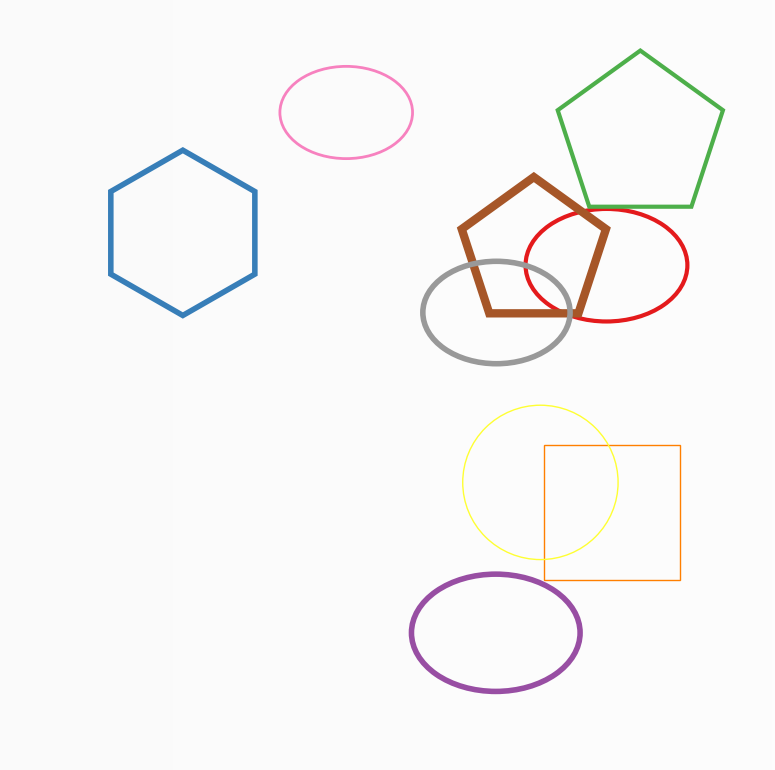[{"shape": "oval", "thickness": 1.5, "radius": 0.52, "center": [0.783, 0.656]}, {"shape": "hexagon", "thickness": 2, "radius": 0.54, "center": [0.236, 0.698]}, {"shape": "pentagon", "thickness": 1.5, "radius": 0.56, "center": [0.826, 0.822]}, {"shape": "oval", "thickness": 2, "radius": 0.54, "center": [0.64, 0.178]}, {"shape": "square", "thickness": 0.5, "radius": 0.44, "center": [0.789, 0.334]}, {"shape": "circle", "thickness": 0.5, "radius": 0.5, "center": [0.697, 0.374]}, {"shape": "pentagon", "thickness": 3, "radius": 0.49, "center": [0.689, 0.672]}, {"shape": "oval", "thickness": 1, "radius": 0.43, "center": [0.447, 0.854]}, {"shape": "oval", "thickness": 2, "radius": 0.48, "center": [0.641, 0.594]}]